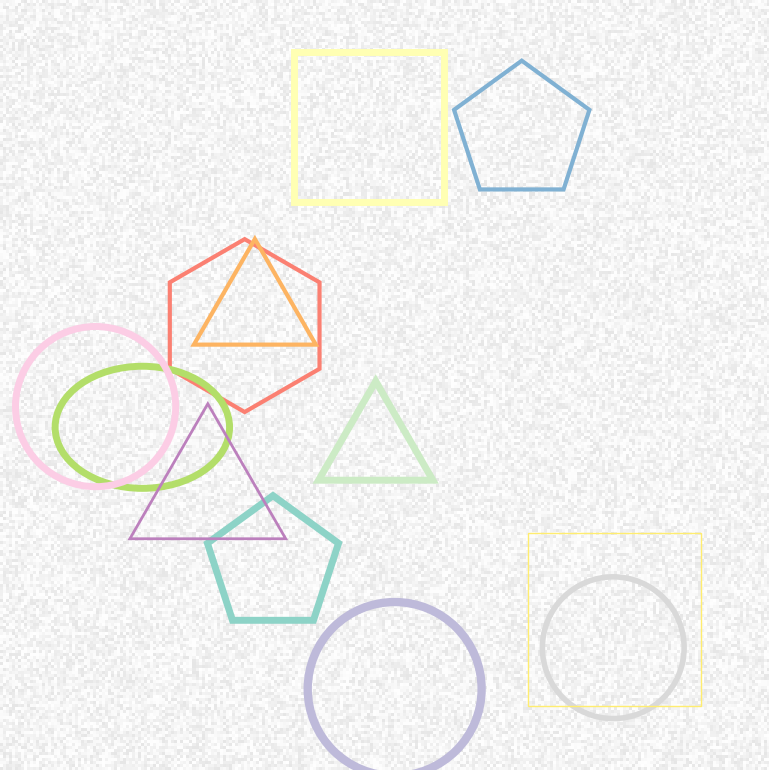[{"shape": "pentagon", "thickness": 2.5, "radius": 0.45, "center": [0.355, 0.267]}, {"shape": "square", "thickness": 2.5, "radius": 0.49, "center": [0.479, 0.835]}, {"shape": "circle", "thickness": 3, "radius": 0.56, "center": [0.513, 0.105]}, {"shape": "hexagon", "thickness": 1.5, "radius": 0.56, "center": [0.318, 0.577]}, {"shape": "pentagon", "thickness": 1.5, "radius": 0.46, "center": [0.678, 0.829]}, {"shape": "triangle", "thickness": 1.5, "radius": 0.46, "center": [0.331, 0.598]}, {"shape": "oval", "thickness": 2.5, "radius": 0.57, "center": [0.185, 0.445]}, {"shape": "circle", "thickness": 2.5, "radius": 0.52, "center": [0.124, 0.472]}, {"shape": "circle", "thickness": 2, "radius": 0.46, "center": [0.796, 0.159]}, {"shape": "triangle", "thickness": 1, "radius": 0.58, "center": [0.27, 0.359]}, {"shape": "triangle", "thickness": 2.5, "radius": 0.43, "center": [0.488, 0.419]}, {"shape": "square", "thickness": 0.5, "radius": 0.56, "center": [0.798, 0.195]}]